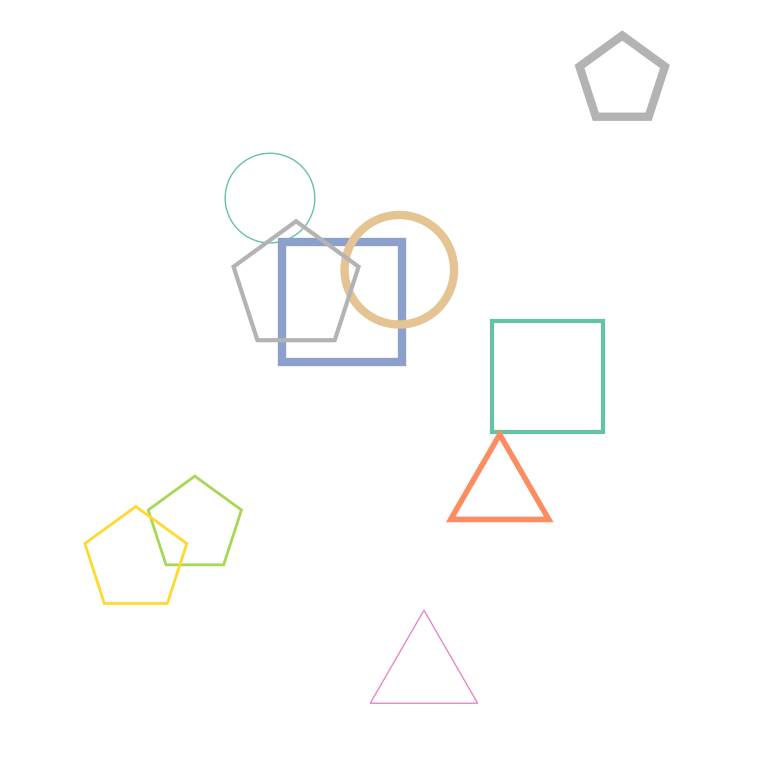[{"shape": "circle", "thickness": 0.5, "radius": 0.29, "center": [0.351, 0.743]}, {"shape": "square", "thickness": 1.5, "radius": 0.36, "center": [0.711, 0.511]}, {"shape": "triangle", "thickness": 2, "radius": 0.37, "center": [0.649, 0.362]}, {"shape": "square", "thickness": 3, "radius": 0.39, "center": [0.445, 0.607]}, {"shape": "triangle", "thickness": 0.5, "radius": 0.4, "center": [0.551, 0.127]}, {"shape": "pentagon", "thickness": 1, "radius": 0.32, "center": [0.253, 0.318]}, {"shape": "pentagon", "thickness": 1, "radius": 0.35, "center": [0.176, 0.273]}, {"shape": "circle", "thickness": 3, "radius": 0.36, "center": [0.519, 0.65]}, {"shape": "pentagon", "thickness": 1.5, "radius": 0.43, "center": [0.384, 0.627]}, {"shape": "pentagon", "thickness": 3, "radius": 0.29, "center": [0.808, 0.896]}]